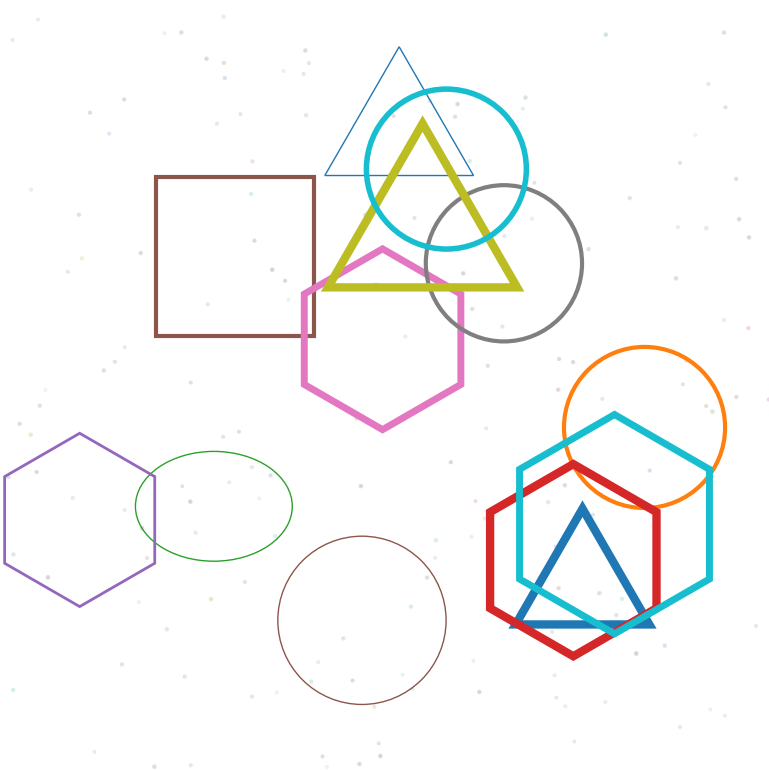[{"shape": "triangle", "thickness": 3, "radius": 0.5, "center": [0.757, 0.239]}, {"shape": "triangle", "thickness": 0.5, "radius": 0.56, "center": [0.518, 0.828]}, {"shape": "circle", "thickness": 1.5, "radius": 0.52, "center": [0.837, 0.445]}, {"shape": "oval", "thickness": 0.5, "radius": 0.51, "center": [0.278, 0.342]}, {"shape": "hexagon", "thickness": 3, "radius": 0.62, "center": [0.745, 0.272]}, {"shape": "hexagon", "thickness": 1, "radius": 0.56, "center": [0.103, 0.325]}, {"shape": "circle", "thickness": 0.5, "radius": 0.55, "center": [0.47, 0.194]}, {"shape": "square", "thickness": 1.5, "radius": 0.51, "center": [0.306, 0.667]}, {"shape": "hexagon", "thickness": 2.5, "radius": 0.59, "center": [0.497, 0.559]}, {"shape": "circle", "thickness": 1.5, "radius": 0.51, "center": [0.654, 0.658]}, {"shape": "triangle", "thickness": 3, "radius": 0.71, "center": [0.549, 0.698]}, {"shape": "hexagon", "thickness": 2.5, "radius": 0.71, "center": [0.798, 0.319]}, {"shape": "circle", "thickness": 2, "radius": 0.52, "center": [0.58, 0.78]}]